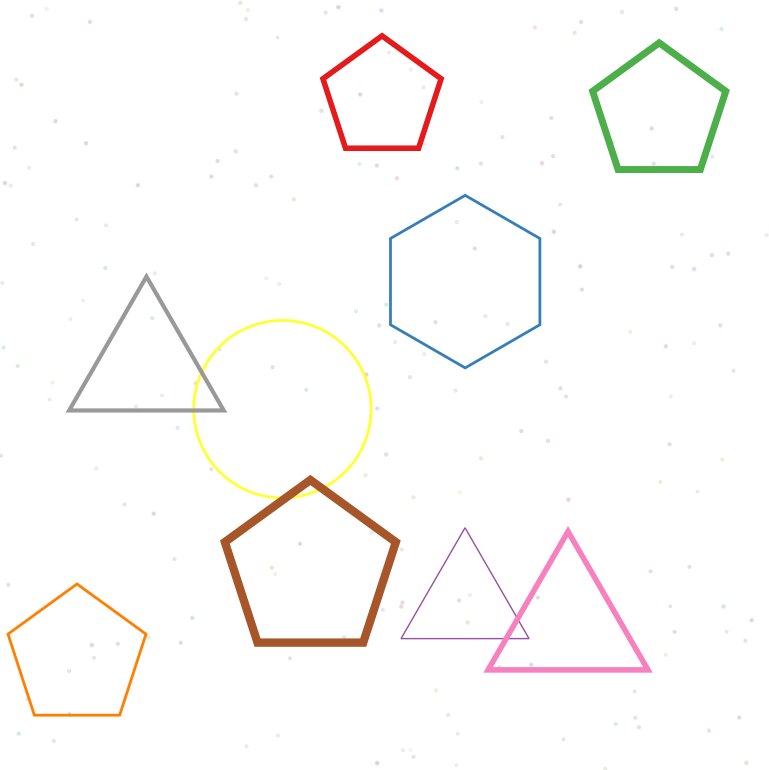[{"shape": "pentagon", "thickness": 2, "radius": 0.4, "center": [0.496, 0.873]}, {"shape": "hexagon", "thickness": 1, "radius": 0.56, "center": [0.604, 0.634]}, {"shape": "pentagon", "thickness": 2.5, "radius": 0.45, "center": [0.856, 0.853]}, {"shape": "triangle", "thickness": 0.5, "radius": 0.48, "center": [0.604, 0.219]}, {"shape": "pentagon", "thickness": 1, "radius": 0.47, "center": [0.1, 0.147]}, {"shape": "circle", "thickness": 1, "radius": 0.58, "center": [0.367, 0.469]}, {"shape": "pentagon", "thickness": 3, "radius": 0.58, "center": [0.403, 0.26]}, {"shape": "triangle", "thickness": 2, "radius": 0.6, "center": [0.738, 0.19]}, {"shape": "triangle", "thickness": 1.5, "radius": 0.58, "center": [0.19, 0.525]}]